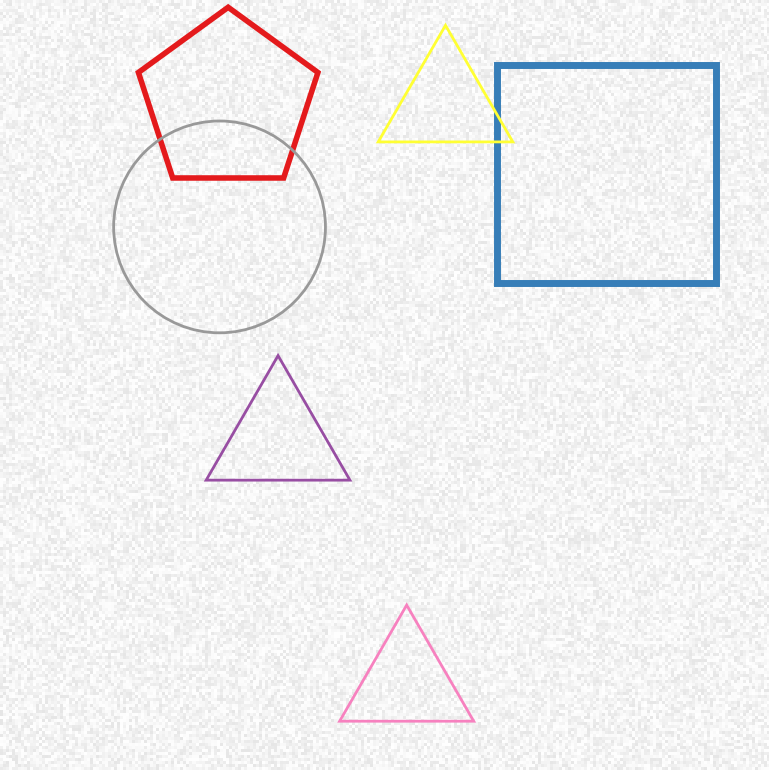[{"shape": "pentagon", "thickness": 2, "radius": 0.61, "center": [0.296, 0.868]}, {"shape": "square", "thickness": 2.5, "radius": 0.71, "center": [0.788, 0.774]}, {"shape": "triangle", "thickness": 1, "radius": 0.54, "center": [0.361, 0.43]}, {"shape": "triangle", "thickness": 1, "radius": 0.5, "center": [0.579, 0.866]}, {"shape": "triangle", "thickness": 1, "radius": 0.5, "center": [0.528, 0.114]}, {"shape": "circle", "thickness": 1, "radius": 0.69, "center": [0.285, 0.705]}]